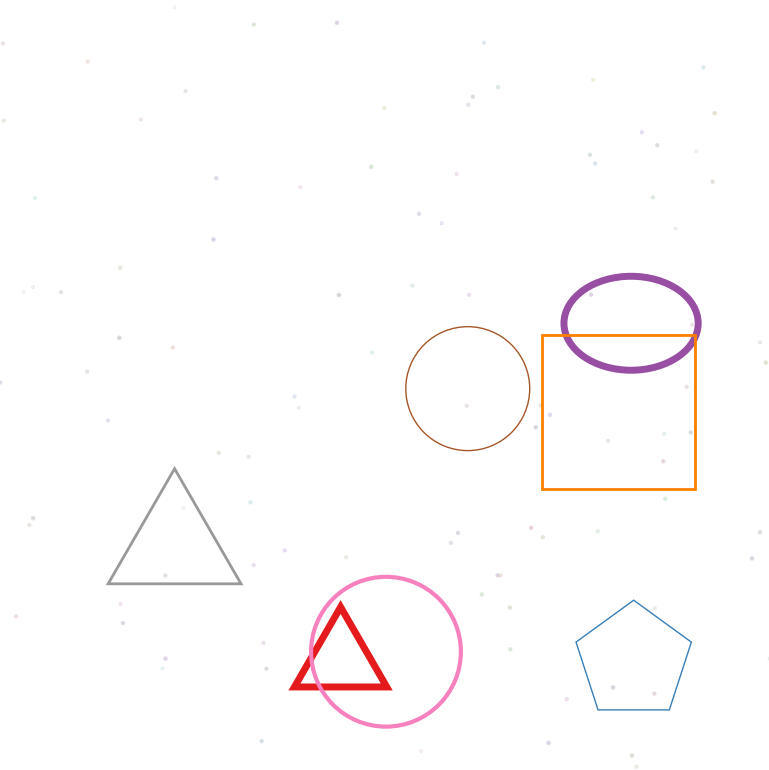[{"shape": "triangle", "thickness": 2.5, "radius": 0.35, "center": [0.442, 0.142]}, {"shape": "pentagon", "thickness": 0.5, "radius": 0.39, "center": [0.823, 0.142]}, {"shape": "oval", "thickness": 2.5, "radius": 0.44, "center": [0.82, 0.58]}, {"shape": "square", "thickness": 1, "radius": 0.5, "center": [0.803, 0.464]}, {"shape": "circle", "thickness": 0.5, "radius": 0.4, "center": [0.607, 0.495]}, {"shape": "circle", "thickness": 1.5, "radius": 0.49, "center": [0.501, 0.154]}, {"shape": "triangle", "thickness": 1, "radius": 0.5, "center": [0.227, 0.292]}]